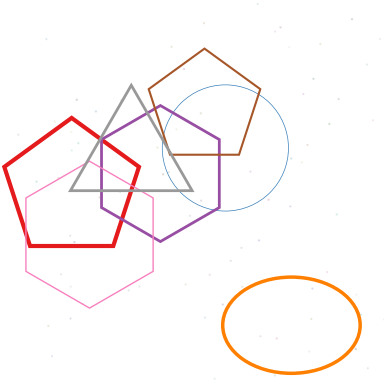[{"shape": "pentagon", "thickness": 3, "radius": 0.92, "center": [0.186, 0.51]}, {"shape": "circle", "thickness": 0.5, "radius": 0.82, "center": [0.585, 0.616]}, {"shape": "hexagon", "thickness": 2, "radius": 0.88, "center": [0.417, 0.549]}, {"shape": "oval", "thickness": 2.5, "radius": 0.89, "center": [0.757, 0.155]}, {"shape": "pentagon", "thickness": 1.5, "radius": 0.76, "center": [0.531, 0.721]}, {"shape": "hexagon", "thickness": 1, "radius": 0.95, "center": [0.233, 0.391]}, {"shape": "triangle", "thickness": 2, "radius": 0.91, "center": [0.341, 0.596]}]